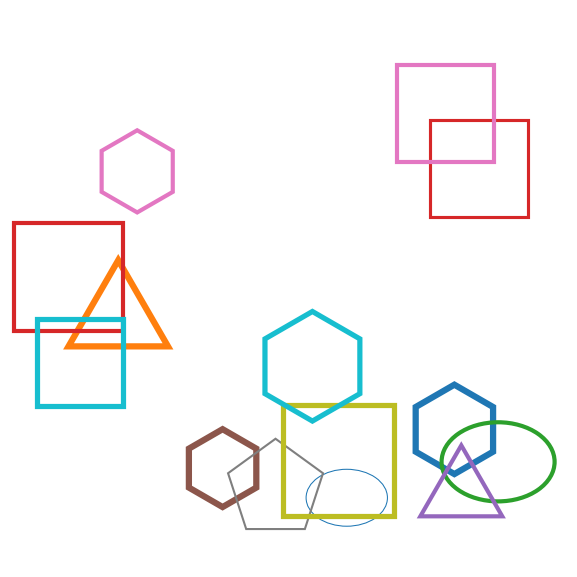[{"shape": "oval", "thickness": 0.5, "radius": 0.35, "center": [0.6, 0.137]}, {"shape": "hexagon", "thickness": 3, "radius": 0.39, "center": [0.787, 0.256]}, {"shape": "triangle", "thickness": 3, "radius": 0.5, "center": [0.205, 0.449]}, {"shape": "oval", "thickness": 2, "radius": 0.49, "center": [0.862, 0.199]}, {"shape": "square", "thickness": 2, "radius": 0.47, "center": [0.119, 0.519]}, {"shape": "square", "thickness": 1.5, "radius": 0.42, "center": [0.829, 0.707]}, {"shape": "triangle", "thickness": 2, "radius": 0.41, "center": [0.799, 0.146]}, {"shape": "hexagon", "thickness": 3, "radius": 0.34, "center": [0.385, 0.189]}, {"shape": "hexagon", "thickness": 2, "radius": 0.36, "center": [0.238, 0.702]}, {"shape": "square", "thickness": 2, "radius": 0.42, "center": [0.772, 0.803]}, {"shape": "pentagon", "thickness": 1, "radius": 0.43, "center": [0.477, 0.153]}, {"shape": "square", "thickness": 2.5, "radius": 0.48, "center": [0.586, 0.202]}, {"shape": "square", "thickness": 2.5, "radius": 0.37, "center": [0.139, 0.371]}, {"shape": "hexagon", "thickness": 2.5, "radius": 0.47, "center": [0.541, 0.365]}]